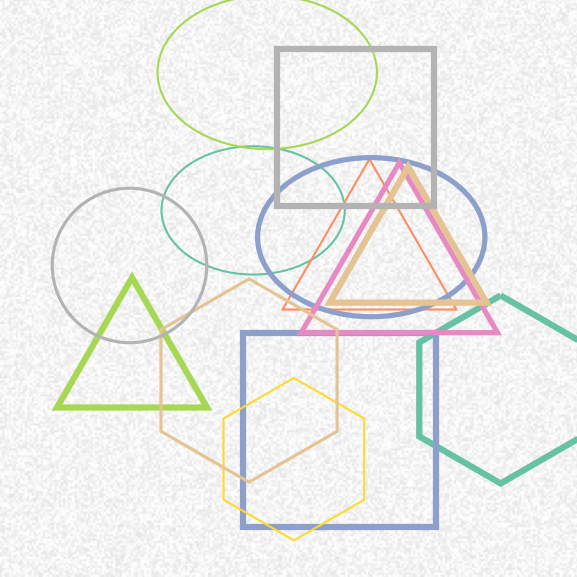[{"shape": "oval", "thickness": 1, "radius": 0.79, "center": [0.438, 0.635]}, {"shape": "hexagon", "thickness": 3, "radius": 0.81, "center": [0.867, 0.325]}, {"shape": "triangle", "thickness": 1, "radius": 0.87, "center": [0.64, 0.55]}, {"shape": "oval", "thickness": 2.5, "radius": 0.98, "center": [0.643, 0.588]}, {"shape": "square", "thickness": 3, "radius": 0.84, "center": [0.587, 0.255]}, {"shape": "triangle", "thickness": 2.5, "radius": 0.98, "center": [0.692, 0.521]}, {"shape": "triangle", "thickness": 3, "radius": 0.75, "center": [0.229, 0.368]}, {"shape": "oval", "thickness": 1, "radius": 0.95, "center": [0.463, 0.874]}, {"shape": "hexagon", "thickness": 1, "radius": 0.7, "center": [0.509, 0.204]}, {"shape": "hexagon", "thickness": 1.5, "radius": 0.88, "center": [0.431, 0.34]}, {"shape": "triangle", "thickness": 3, "radius": 0.78, "center": [0.707, 0.554]}, {"shape": "square", "thickness": 3, "radius": 0.68, "center": [0.615, 0.778]}, {"shape": "circle", "thickness": 1.5, "radius": 0.67, "center": [0.224, 0.539]}]